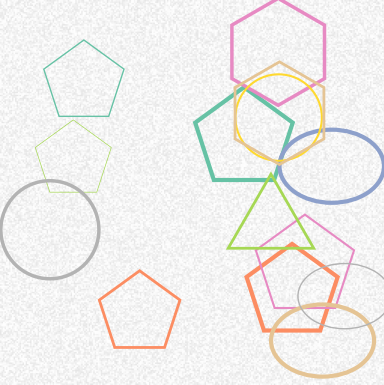[{"shape": "pentagon", "thickness": 1, "radius": 0.55, "center": [0.218, 0.787]}, {"shape": "pentagon", "thickness": 3, "radius": 0.67, "center": [0.634, 0.64]}, {"shape": "pentagon", "thickness": 2, "radius": 0.55, "center": [0.363, 0.187]}, {"shape": "pentagon", "thickness": 3, "radius": 0.62, "center": [0.759, 0.242]}, {"shape": "oval", "thickness": 3, "radius": 0.68, "center": [0.862, 0.568]}, {"shape": "pentagon", "thickness": 1.5, "radius": 0.67, "center": [0.792, 0.309]}, {"shape": "hexagon", "thickness": 2.5, "radius": 0.69, "center": [0.723, 0.865]}, {"shape": "triangle", "thickness": 2, "radius": 0.64, "center": [0.704, 0.419]}, {"shape": "pentagon", "thickness": 0.5, "radius": 0.52, "center": [0.19, 0.585]}, {"shape": "circle", "thickness": 1.5, "radius": 0.56, "center": [0.724, 0.695]}, {"shape": "hexagon", "thickness": 2, "radius": 0.67, "center": [0.726, 0.706]}, {"shape": "oval", "thickness": 3, "radius": 0.67, "center": [0.838, 0.115]}, {"shape": "circle", "thickness": 2.5, "radius": 0.64, "center": [0.13, 0.403]}, {"shape": "oval", "thickness": 1, "radius": 0.6, "center": [0.895, 0.231]}]